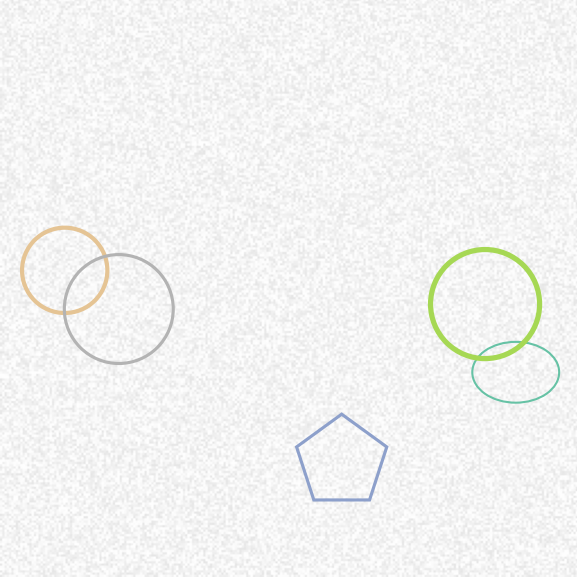[{"shape": "oval", "thickness": 1, "radius": 0.38, "center": [0.893, 0.355]}, {"shape": "pentagon", "thickness": 1.5, "radius": 0.41, "center": [0.592, 0.2]}, {"shape": "circle", "thickness": 2.5, "radius": 0.47, "center": [0.84, 0.473]}, {"shape": "circle", "thickness": 2, "radius": 0.37, "center": [0.112, 0.531]}, {"shape": "circle", "thickness": 1.5, "radius": 0.47, "center": [0.206, 0.464]}]